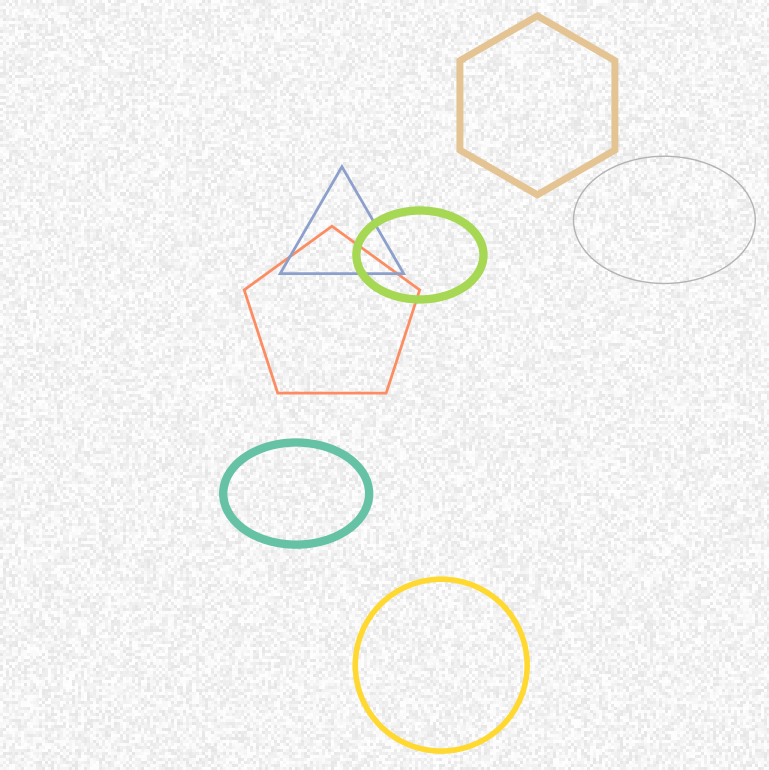[{"shape": "oval", "thickness": 3, "radius": 0.47, "center": [0.385, 0.359]}, {"shape": "pentagon", "thickness": 1, "radius": 0.6, "center": [0.431, 0.586]}, {"shape": "triangle", "thickness": 1, "radius": 0.46, "center": [0.444, 0.691]}, {"shape": "oval", "thickness": 3, "radius": 0.41, "center": [0.545, 0.669]}, {"shape": "circle", "thickness": 2, "radius": 0.56, "center": [0.573, 0.136]}, {"shape": "hexagon", "thickness": 2.5, "radius": 0.58, "center": [0.698, 0.863]}, {"shape": "oval", "thickness": 0.5, "radius": 0.59, "center": [0.863, 0.714]}]